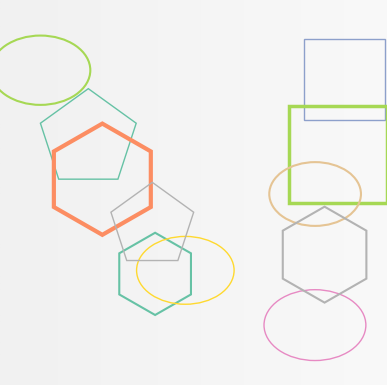[{"shape": "pentagon", "thickness": 1, "radius": 0.65, "center": [0.228, 0.64]}, {"shape": "hexagon", "thickness": 1.5, "radius": 0.53, "center": [0.4, 0.289]}, {"shape": "hexagon", "thickness": 3, "radius": 0.72, "center": [0.264, 0.534]}, {"shape": "square", "thickness": 1, "radius": 0.52, "center": [0.89, 0.794]}, {"shape": "oval", "thickness": 1, "radius": 0.66, "center": [0.813, 0.156]}, {"shape": "square", "thickness": 2.5, "radius": 0.63, "center": [0.873, 0.598]}, {"shape": "oval", "thickness": 1.5, "radius": 0.64, "center": [0.104, 0.818]}, {"shape": "oval", "thickness": 1, "radius": 0.63, "center": [0.478, 0.298]}, {"shape": "oval", "thickness": 1.5, "radius": 0.59, "center": [0.813, 0.496]}, {"shape": "hexagon", "thickness": 1.5, "radius": 0.62, "center": [0.838, 0.339]}, {"shape": "pentagon", "thickness": 1, "radius": 0.56, "center": [0.393, 0.414]}]